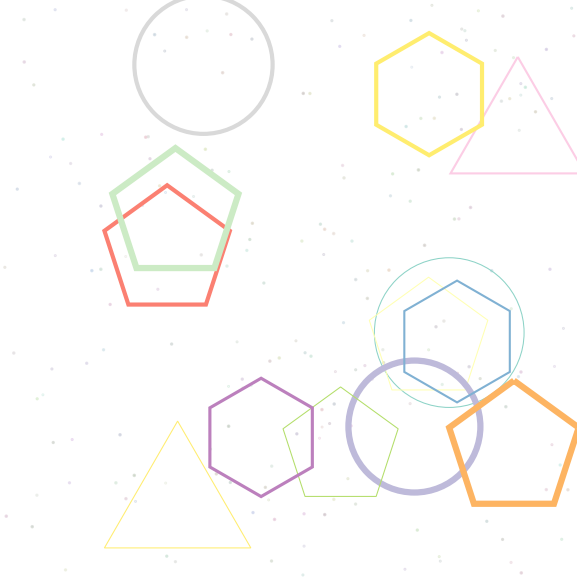[{"shape": "circle", "thickness": 0.5, "radius": 0.65, "center": [0.778, 0.423]}, {"shape": "pentagon", "thickness": 0.5, "radius": 0.54, "center": [0.742, 0.411]}, {"shape": "circle", "thickness": 3, "radius": 0.57, "center": [0.718, 0.261]}, {"shape": "pentagon", "thickness": 2, "radius": 0.57, "center": [0.289, 0.564]}, {"shape": "hexagon", "thickness": 1, "radius": 0.53, "center": [0.791, 0.408]}, {"shape": "pentagon", "thickness": 3, "radius": 0.59, "center": [0.89, 0.222]}, {"shape": "pentagon", "thickness": 0.5, "radius": 0.52, "center": [0.59, 0.224]}, {"shape": "triangle", "thickness": 1, "radius": 0.67, "center": [0.897, 0.766]}, {"shape": "circle", "thickness": 2, "radius": 0.6, "center": [0.352, 0.887]}, {"shape": "hexagon", "thickness": 1.5, "radius": 0.51, "center": [0.452, 0.242]}, {"shape": "pentagon", "thickness": 3, "radius": 0.57, "center": [0.304, 0.628]}, {"shape": "triangle", "thickness": 0.5, "radius": 0.73, "center": [0.308, 0.124]}, {"shape": "hexagon", "thickness": 2, "radius": 0.53, "center": [0.743, 0.836]}]